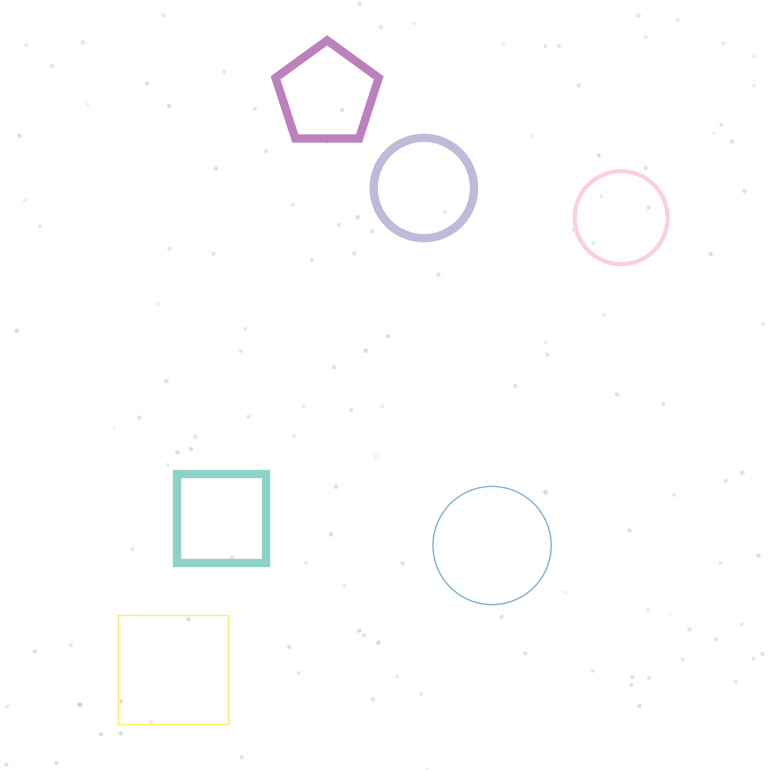[{"shape": "square", "thickness": 3, "radius": 0.29, "center": [0.288, 0.327]}, {"shape": "circle", "thickness": 3, "radius": 0.33, "center": [0.55, 0.756]}, {"shape": "circle", "thickness": 0.5, "radius": 0.38, "center": [0.639, 0.292]}, {"shape": "circle", "thickness": 1.5, "radius": 0.3, "center": [0.807, 0.717]}, {"shape": "pentagon", "thickness": 3, "radius": 0.35, "center": [0.425, 0.877]}, {"shape": "square", "thickness": 0.5, "radius": 0.36, "center": [0.225, 0.131]}]